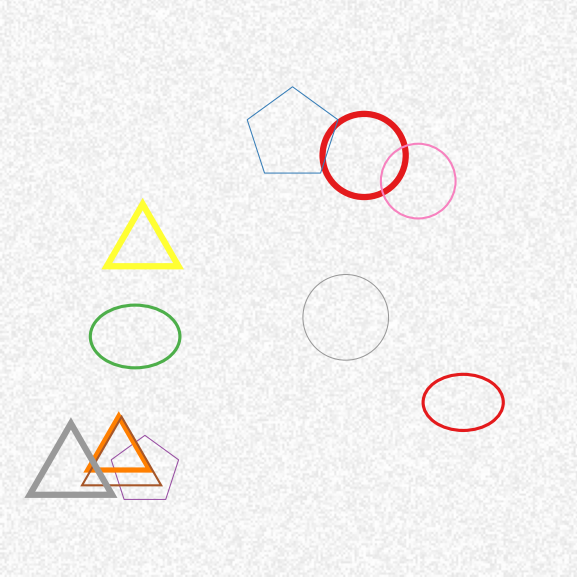[{"shape": "oval", "thickness": 1.5, "radius": 0.35, "center": [0.802, 0.302]}, {"shape": "circle", "thickness": 3, "radius": 0.36, "center": [0.631, 0.73]}, {"shape": "pentagon", "thickness": 0.5, "radius": 0.41, "center": [0.507, 0.766]}, {"shape": "oval", "thickness": 1.5, "radius": 0.39, "center": [0.234, 0.416]}, {"shape": "pentagon", "thickness": 0.5, "radius": 0.31, "center": [0.251, 0.184]}, {"shape": "triangle", "thickness": 2.5, "radius": 0.31, "center": [0.206, 0.216]}, {"shape": "triangle", "thickness": 3, "radius": 0.36, "center": [0.247, 0.574]}, {"shape": "triangle", "thickness": 1, "radius": 0.4, "center": [0.211, 0.198]}, {"shape": "circle", "thickness": 1, "radius": 0.32, "center": [0.724, 0.686]}, {"shape": "circle", "thickness": 0.5, "radius": 0.37, "center": [0.599, 0.45]}, {"shape": "triangle", "thickness": 3, "radius": 0.41, "center": [0.123, 0.184]}]